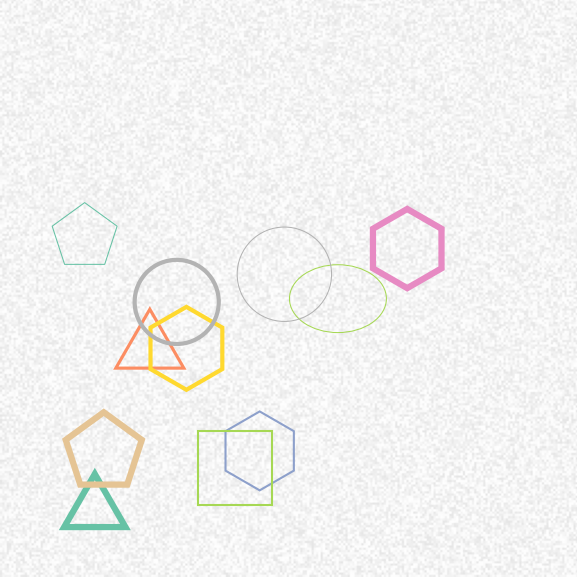[{"shape": "pentagon", "thickness": 0.5, "radius": 0.3, "center": [0.147, 0.589]}, {"shape": "triangle", "thickness": 3, "radius": 0.31, "center": [0.164, 0.117]}, {"shape": "triangle", "thickness": 1.5, "radius": 0.34, "center": [0.259, 0.396]}, {"shape": "hexagon", "thickness": 1, "radius": 0.34, "center": [0.45, 0.218]}, {"shape": "hexagon", "thickness": 3, "radius": 0.34, "center": [0.705, 0.569]}, {"shape": "oval", "thickness": 0.5, "radius": 0.42, "center": [0.585, 0.482]}, {"shape": "square", "thickness": 1, "radius": 0.32, "center": [0.407, 0.188]}, {"shape": "hexagon", "thickness": 2, "radius": 0.36, "center": [0.323, 0.396]}, {"shape": "pentagon", "thickness": 3, "radius": 0.35, "center": [0.18, 0.216]}, {"shape": "circle", "thickness": 2, "radius": 0.36, "center": [0.306, 0.476]}, {"shape": "circle", "thickness": 0.5, "radius": 0.41, "center": [0.492, 0.524]}]